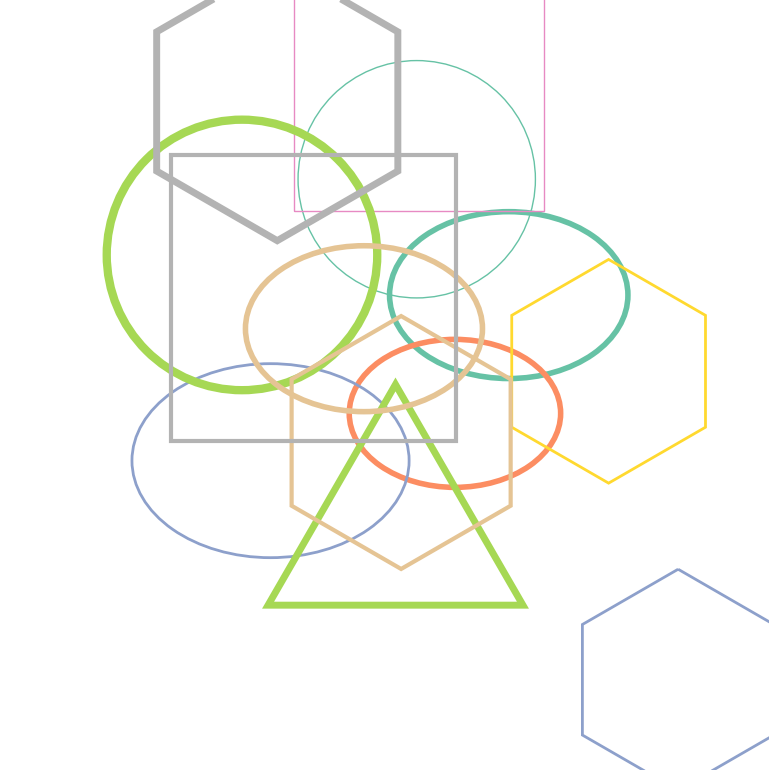[{"shape": "circle", "thickness": 0.5, "radius": 0.77, "center": [0.541, 0.767]}, {"shape": "oval", "thickness": 2, "radius": 0.77, "center": [0.661, 0.617]}, {"shape": "oval", "thickness": 2, "radius": 0.69, "center": [0.591, 0.463]}, {"shape": "hexagon", "thickness": 1, "radius": 0.72, "center": [0.881, 0.117]}, {"shape": "oval", "thickness": 1, "radius": 0.9, "center": [0.351, 0.402]}, {"shape": "square", "thickness": 0.5, "radius": 0.81, "center": [0.544, 0.889]}, {"shape": "triangle", "thickness": 2.5, "radius": 0.96, "center": [0.514, 0.31]}, {"shape": "circle", "thickness": 3, "radius": 0.88, "center": [0.314, 0.669]}, {"shape": "hexagon", "thickness": 1, "radius": 0.73, "center": [0.79, 0.518]}, {"shape": "hexagon", "thickness": 1.5, "radius": 0.82, "center": [0.521, 0.425]}, {"shape": "oval", "thickness": 2, "radius": 0.77, "center": [0.473, 0.573]}, {"shape": "square", "thickness": 1.5, "radius": 0.93, "center": [0.407, 0.613]}, {"shape": "hexagon", "thickness": 2.5, "radius": 0.9, "center": [0.36, 0.868]}]